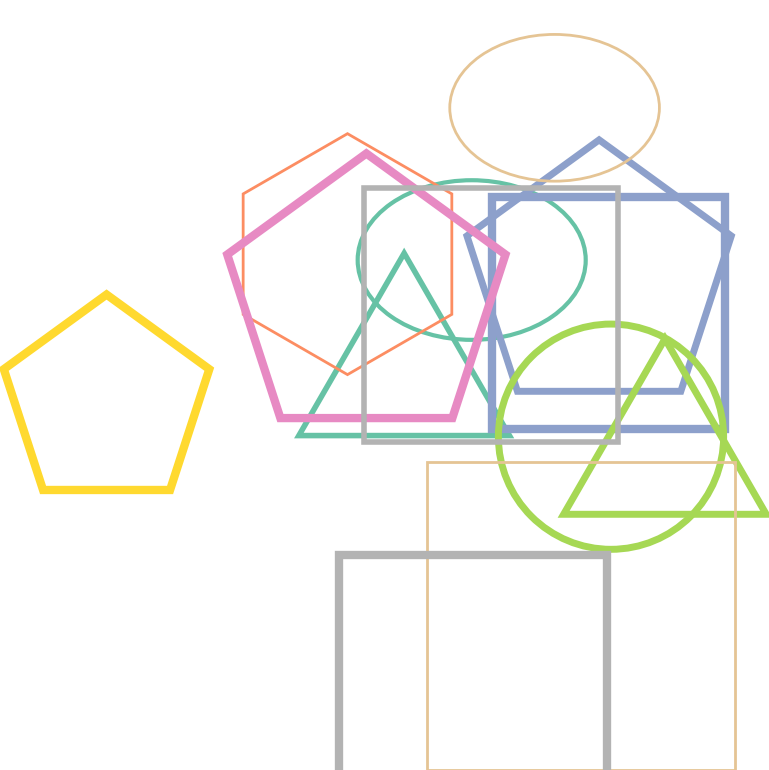[{"shape": "oval", "thickness": 1.5, "radius": 0.74, "center": [0.613, 0.662]}, {"shape": "triangle", "thickness": 2, "radius": 0.79, "center": [0.525, 0.513]}, {"shape": "hexagon", "thickness": 1, "radius": 0.78, "center": [0.451, 0.67]}, {"shape": "pentagon", "thickness": 2.5, "radius": 0.9, "center": [0.778, 0.638]}, {"shape": "square", "thickness": 3, "radius": 0.75, "center": [0.79, 0.594]}, {"shape": "pentagon", "thickness": 3, "radius": 0.95, "center": [0.476, 0.611]}, {"shape": "circle", "thickness": 2.5, "radius": 0.73, "center": [0.794, 0.433]}, {"shape": "triangle", "thickness": 2.5, "radius": 0.76, "center": [0.864, 0.408]}, {"shape": "pentagon", "thickness": 3, "radius": 0.7, "center": [0.138, 0.477]}, {"shape": "square", "thickness": 1, "radius": 1.0, "center": [0.754, 0.2]}, {"shape": "oval", "thickness": 1, "radius": 0.68, "center": [0.72, 0.86]}, {"shape": "square", "thickness": 3, "radius": 0.87, "center": [0.614, 0.106]}, {"shape": "square", "thickness": 2, "radius": 0.82, "center": [0.638, 0.591]}]